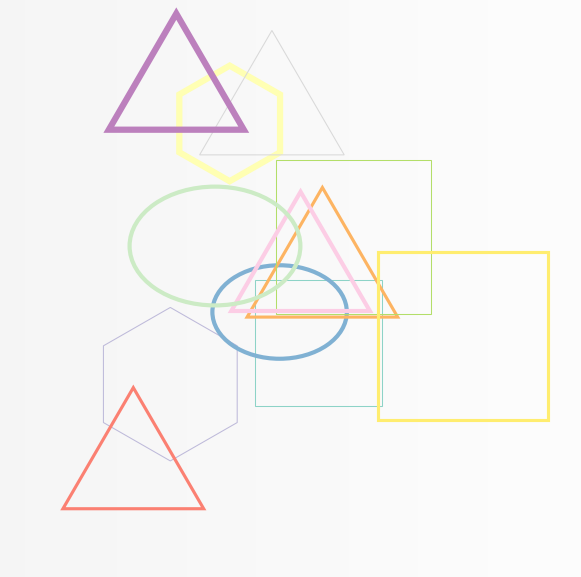[{"shape": "square", "thickness": 0.5, "radius": 0.55, "center": [0.548, 0.406]}, {"shape": "hexagon", "thickness": 3, "radius": 0.5, "center": [0.395, 0.785]}, {"shape": "hexagon", "thickness": 0.5, "radius": 0.66, "center": [0.293, 0.334]}, {"shape": "triangle", "thickness": 1.5, "radius": 0.7, "center": [0.229, 0.188]}, {"shape": "oval", "thickness": 2, "radius": 0.58, "center": [0.481, 0.459]}, {"shape": "triangle", "thickness": 1.5, "radius": 0.75, "center": [0.555, 0.525]}, {"shape": "square", "thickness": 0.5, "radius": 0.67, "center": [0.608, 0.588]}, {"shape": "triangle", "thickness": 2, "radius": 0.69, "center": [0.517, 0.529]}, {"shape": "triangle", "thickness": 0.5, "radius": 0.72, "center": [0.468, 0.803]}, {"shape": "triangle", "thickness": 3, "radius": 0.67, "center": [0.303, 0.842]}, {"shape": "oval", "thickness": 2, "radius": 0.73, "center": [0.37, 0.573]}, {"shape": "square", "thickness": 1.5, "radius": 0.73, "center": [0.797, 0.417]}]